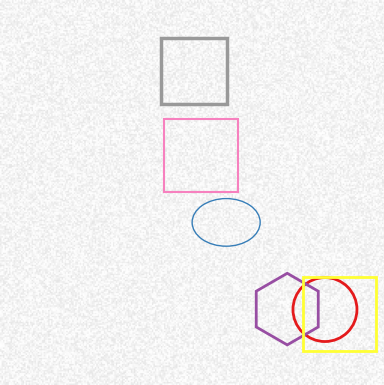[{"shape": "circle", "thickness": 2, "radius": 0.42, "center": [0.844, 0.196]}, {"shape": "oval", "thickness": 1, "radius": 0.44, "center": [0.587, 0.422]}, {"shape": "hexagon", "thickness": 2, "radius": 0.46, "center": [0.746, 0.197]}, {"shape": "square", "thickness": 2, "radius": 0.48, "center": [0.882, 0.185]}, {"shape": "square", "thickness": 1.5, "radius": 0.48, "center": [0.522, 0.597]}, {"shape": "square", "thickness": 2.5, "radius": 0.43, "center": [0.504, 0.816]}]